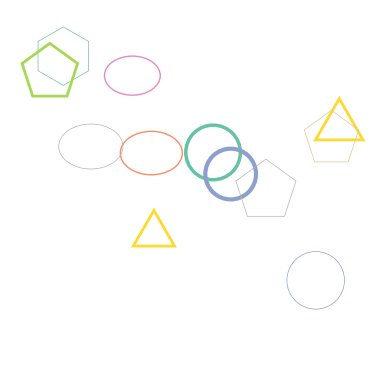[{"shape": "hexagon", "thickness": 0.5, "radius": 0.38, "center": [0.165, 0.854]}, {"shape": "circle", "thickness": 2.5, "radius": 0.35, "center": [0.553, 0.604]}, {"shape": "oval", "thickness": 1, "radius": 0.4, "center": [0.393, 0.602]}, {"shape": "circle", "thickness": 3, "radius": 0.33, "center": [0.599, 0.548]}, {"shape": "circle", "thickness": 0.5, "radius": 0.37, "center": [0.82, 0.272]}, {"shape": "oval", "thickness": 1, "radius": 0.36, "center": [0.344, 0.804]}, {"shape": "pentagon", "thickness": 2, "radius": 0.38, "center": [0.129, 0.812]}, {"shape": "triangle", "thickness": 2, "radius": 0.31, "center": [0.4, 0.392]}, {"shape": "triangle", "thickness": 2, "radius": 0.36, "center": [0.881, 0.672]}, {"shape": "pentagon", "thickness": 0.5, "radius": 0.37, "center": [0.861, 0.639]}, {"shape": "oval", "thickness": 0.5, "radius": 0.42, "center": [0.236, 0.62]}, {"shape": "pentagon", "thickness": 0.5, "radius": 0.41, "center": [0.691, 0.505]}]